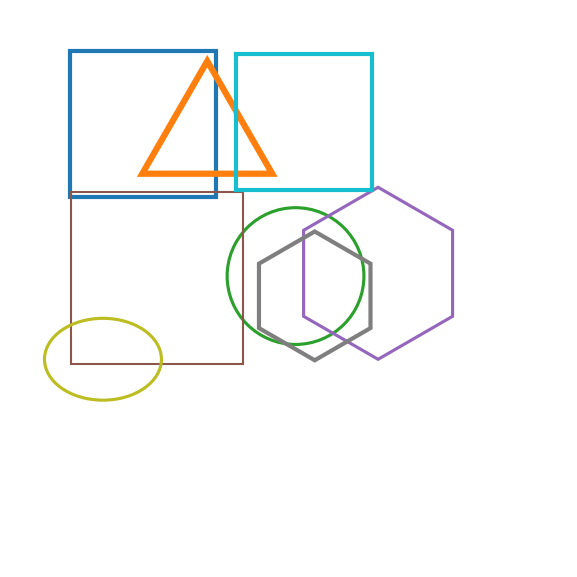[{"shape": "square", "thickness": 2, "radius": 0.63, "center": [0.248, 0.785]}, {"shape": "triangle", "thickness": 3, "radius": 0.65, "center": [0.359, 0.763]}, {"shape": "circle", "thickness": 1.5, "radius": 0.59, "center": [0.512, 0.521]}, {"shape": "hexagon", "thickness": 1.5, "radius": 0.74, "center": [0.655, 0.526]}, {"shape": "square", "thickness": 1, "radius": 0.74, "center": [0.271, 0.518]}, {"shape": "hexagon", "thickness": 2, "radius": 0.56, "center": [0.545, 0.487]}, {"shape": "oval", "thickness": 1.5, "radius": 0.51, "center": [0.178, 0.377]}, {"shape": "square", "thickness": 2, "radius": 0.59, "center": [0.526, 0.788]}]